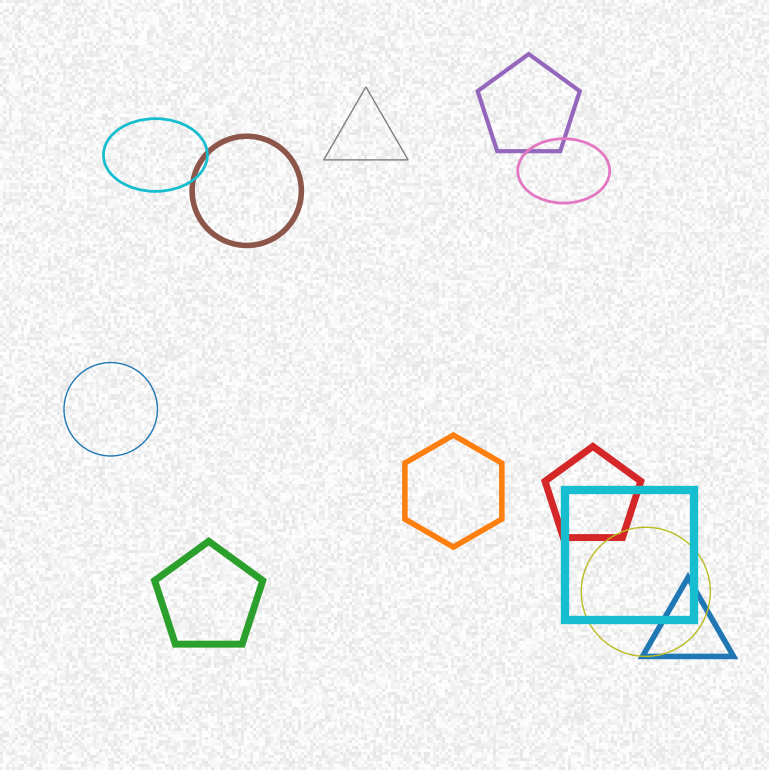[{"shape": "circle", "thickness": 0.5, "radius": 0.3, "center": [0.144, 0.468]}, {"shape": "triangle", "thickness": 2, "radius": 0.34, "center": [0.894, 0.182]}, {"shape": "hexagon", "thickness": 2, "radius": 0.36, "center": [0.589, 0.362]}, {"shape": "pentagon", "thickness": 2.5, "radius": 0.37, "center": [0.271, 0.223]}, {"shape": "pentagon", "thickness": 2.5, "radius": 0.33, "center": [0.77, 0.355]}, {"shape": "pentagon", "thickness": 1.5, "radius": 0.35, "center": [0.687, 0.86]}, {"shape": "circle", "thickness": 2, "radius": 0.35, "center": [0.32, 0.752]}, {"shape": "oval", "thickness": 1, "radius": 0.3, "center": [0.732, 0.778]}, {"shape": "triangle", "thickness": 0.5, "radius": 0.32, "center": [0.475, 0.824]}, {"shape": "circle", "thickness": 0.5, "radius": 0.42, "center": [0.839, 0.231]}, {"shape": "square", "thickness": 3, "radius": 0.42, "center": [0.817, 0.279]}, {"shape": "oval", "thickness": 1, "radius": 0.34, "center": [0.202, 0.799]}]